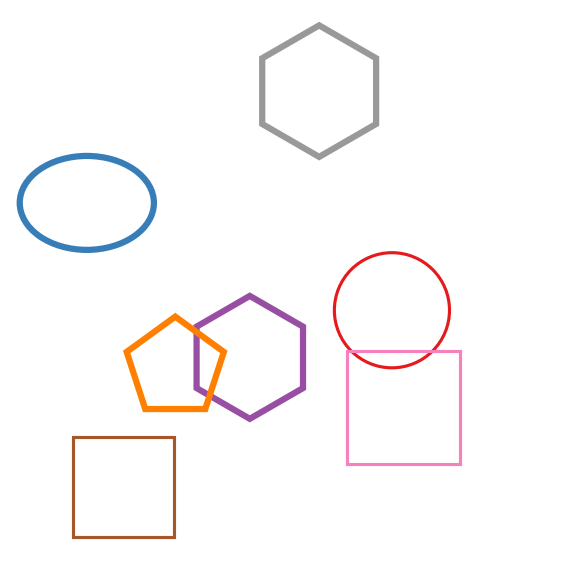[{"shape": "circle", "thickness": 1.5, "radius": 0.5, "center": [0.679, 0.462]}, {"shape": "oval", "thickness": 3, "radius": 0.58, "center": [0.15, 0.648]}, {"shape": "hexagon", "thickness": 3, "radius": 0.53, "center": [0.433, 0.38]}, {"shape": "pentagon", "thickness": 3, "radius": 0.44, "center": [0.303, 0.362]}, {"shape": "square", "thickness": 1.5, "radius": 0.44, "center": [0.214, 0.156]}, {"shape": "square", "thickness": 1.5, "radius": 0.49, "center": [0.698, 0.294]}, {"shape": "hexagon", "thickness": 3, "radius": 0.57, "center": [0.553, 0.841]}]